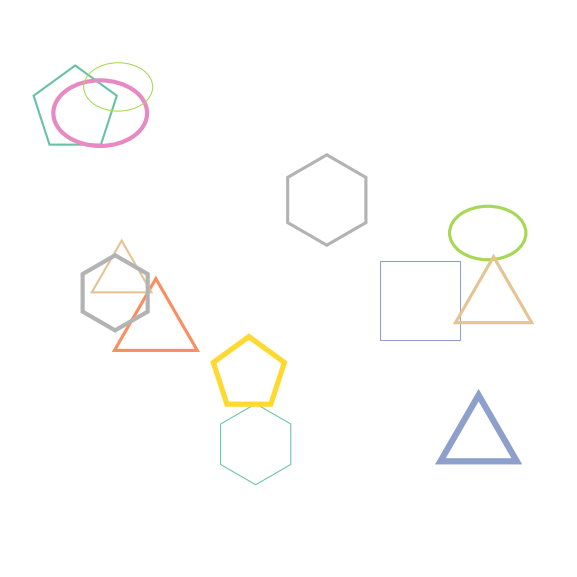[{"shape": "hexagon", "thickness": 0.5, "radius": 0.35, "center": [0.443, 0.23]}, {"shape": "pentagon", "thickness": 1, "radius": 0.38, "center": [0.13, 0.81]}, {"shape": "triangle", "thickness": 1.5, "radius": 0.41, "center": [0.27, 0.434]}, {"shape": "triangle", "thickness": 3, "radius": 0.38, "center": [0.829, 0.239]}, {"shape": "square", "thickness": 0.5, "radius": 0.34, "center": [0.727, 0.478]}, {"shape": "oval", "thickness": 2, "radius": 0.41, "center": [0.174, 0.803]}, {"shape": "oval", "thickness": 0.5, "radius": 0.3, "center": [0.205, 0.849]}, {"shape": "oval", "thickness": 1.5, "radius": 0.33, "center": [0.845, 0.596]}, {"shape": "pentagon", "thickness": 2.5, "radius": 0.32, "center": [0.431, 0.352]}, {"shape": "triangle", "thickness": 1, "radius": 0.3, "center": [0.211, 0.523]}, {"shape": "triangle", "thickness": 1.5, "radius": 0.38, "center": [0.855, 0.479]}, {"shape": "hexagon", "thickness": 2, "radius": 0.33, "center": [0.199, 0.492]}, {"shape": "hexagon", "thickness": 1.5, "radius": 0.39, "center": [0.566, 0.653]}]